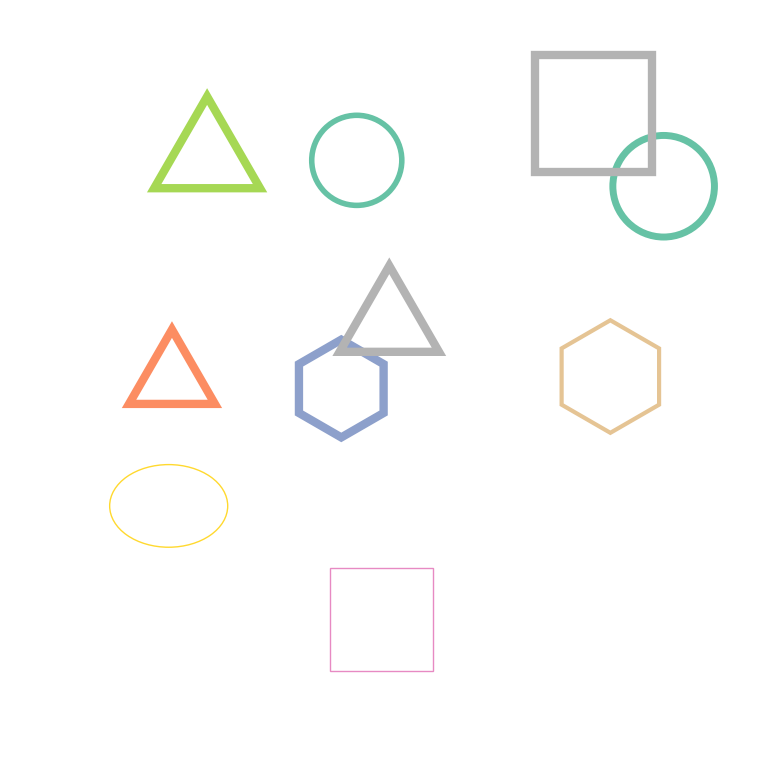[{"shape": "circle", "thickness": 2.5, "radius": 0.33, "center": [0.862, 0.758]}, {"shape": "circle", "thickness": 2, "radius": 0.29, "center": [0.463, 0.792]}, {"shape": "triangle", "thickness": 3, "radius": 0.32, "center": [0.223, 0.508]}, {"shape": "hexagon", "thickness": 3, "radius": 0.32, "center": [0.443, 0.495]}, {"shape": "square", "thickness": 0.5, "radius": 0.33, "center": [0.495, 0.195]}, {"shape": "triangle", "thickness": 3, "radius": 0.4, "center": [0.269, 0.795]}, {"shape": "oval", "thickness": 0.5, "radius": 0.38, "center": [0.219, 0.343]}, {"shape": "hexagon", "thickness": 1.5, "radius": 0.37, "center": [0.793, 0.511]}, {"shape": "triangle", "thickness": 3, "radius": 0.37, "center": [0.506, 0.58]}, {"shape": "square", "thickness": 3, "radius": 0.38, "center": [0.771, 0.853]}]